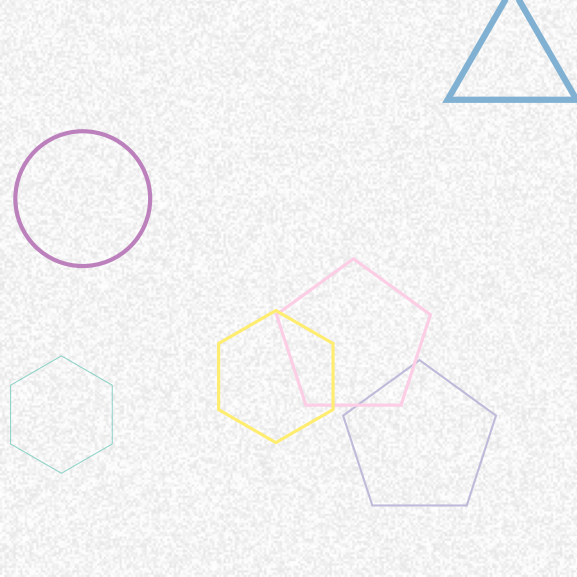[{"shape": "hexagon", "thickness": 0.5, "radius": 0.51, "center": [0.106, 0.281]}, {"shape": "pentagon", "thickness": 1, "radius": 0.7, "center": [0.726, 0.236]}, {"shape": "triangle", "thickness": 3, "radius": 0.64, "center": [0.887, 0.891]}, {"shape": "pentagon", "thickness": 1.5, "radius": 0.7, "center": [0.612, 0.411]}, {"shape": "circle", "thickness": 2, "radius": 0.58, "center": [0.143, 0.655]}, {"shape": "hexagon", "thickness": 1.5, "radius": 0.57, "center": [0.478, 0.347]}]